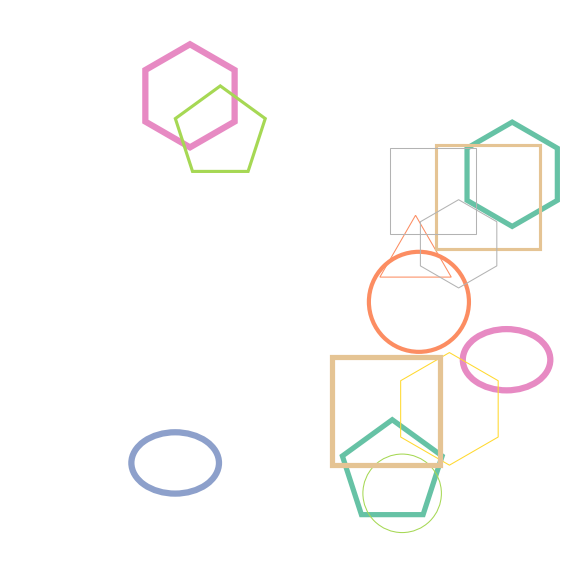[{"shape": "hexagon", "thickness": 2.5, "radius": 0.45, "center": [0.887, 0.697]}, {"shape": "pentagon", "thickness": 2.5, "radius": 0.45, "center": [0.679, 0.181]}, {"shape": "circle", "thickness": 2, "radius": 0.43, "center": [0.725, 0.476]}, {"shape": "triangle", "thickness": 0.5, "radius": 0.36, "center": [0.72, 0.555]}, {"shape": "oval", "thickness": 3, "radius": 0.38, "center": [0.303, 0.198]}, {"shape": "oval", "thickness": 3, "radius": 0.38, "center": [0.877, 0.376]}, {"shape": "hexagon", "thickness": 3, "radius": 0.45, "center": [0.329, 0.833]}, {"shape": "pentagon", "thickness": 1.5, "radius": 0.41, "center": [0.381, 0.769]}, {"shape": "circle", "thickness": 0.5, "radius": 0.34, "center": [0.696, 0.145]}, {"shape": "hexagon", "thickness": 0.5, "radius": 0.49, "center": [0.778, 0.291]}, {"shape": "square", "thickness": 1.5, "radius": 0.45, "center": [0.845, 0.658]}, {"shape": "square", "thickness": 2.5, "radius": 0.47, "center": [0.668, 0.287]}, {"shape": "hexagon", "thickness": 0.5, "radius": 0.38, "center": [0.794, 0.577]}, {"shape": "square", "thickness": 0.5, "radius": 0.37, "center": [0.749, 0.668]}]